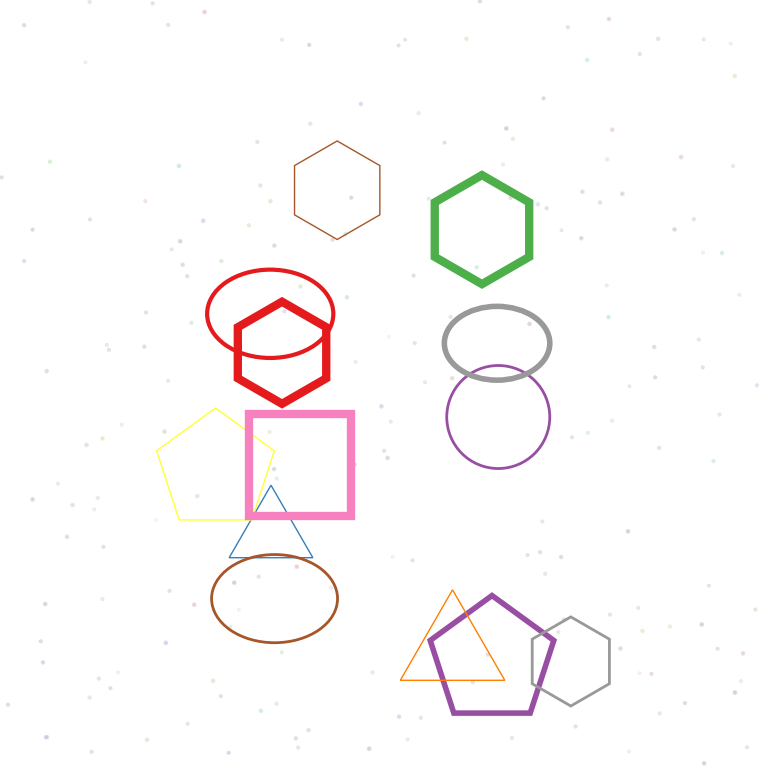[{"shape": "oval", "thickness": 1.5, "radius": 0.41, "center": [0.351, 0.592]}, {"shape": "hexagon", "thickness": 3, "radius": 0.33, "center": [0.366, 0.542]}, {"shape": "triangle", "thickness": 0.5, "radius": 0.31, "center": [0.352, 0.307]}, {"shape": "hexagon", "thickness": 3, "radius": 0.35, "center": [0.626, 0.702]}, {"shape": "circle", "thickness": 1, "radius": 0.33, "center": [0.647, 0.458]}, {"shape": "pentagon", "thickness": 2, "radius": 0.42, "center": [0.639, 0.142]}, {"shape": "triangle", "thickness": 0.5, "radius": 0.39, "center": [0.588, 0.156]}, {"shape": "pentagon", "thickness": 0.5, "radius": 0.4, "center": [0.28, 0.39]}, {"shape": "hexagon", "thickness": 0.5, "radius": 0.32, "center": [0.438, 0.753]}, {"shape": "oval", "thickness": 1, "radius": 0.41, "center": [0.357, 0.223]}, {"shape": "square", "thickness": 3, "radius": 0.33, "center": [0.389, 0.396]}, {"shape": "oval", "thickness": 2, "radius": 0.34, "center": [0.646, 0.554]}, {"shape": "hexagon", "thickness": 1, "radius": 0.29, "center": [0.741, 0.141]}]